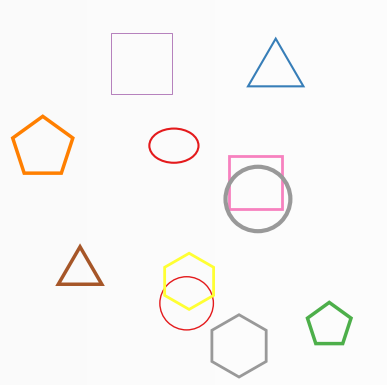[{"shape": "circle", "thickness": 1, "radius": 0.35, "center": [0.482, 0.212]}, {"shape": "oval", "thickness": 1.5, "radius": 0.32, "center": [0.449, 0.622]}, {"shape": "triangle", "thickness": 1.5, "radius": 0.41, "center": [0.712, 0.817]}, {"shape": "pentagon", "thickness": 2.5, "radius": 0.3, "center": [0.85, 0.155]}, {"shape": "square", "thickness": 0.5, "radius": 0.4, "center": [0.365, 0.835]}, {"shape": "pentagon", "thickness": 2.5, "radius": 0.41, "center": [0.11, 0.616]}, {"shape": "hexagon", "thickness": 2, "radius": 0.36, "center": [0.488, 0.269]}, {"shape": "triangle", "thickness": 2.5, "radius": 0.32, "center": [0.207, 0.294]}, {"shape": "square", "thickness": 2, "radius": 0.34, "center": [0.659, 0.527]}, {"shape": "circle", "thickness": 3, "radius": 0.42, "center": [0.666, 0.483]}, {"shape": "hexagon", "thickness": 2, "radius": 0.4, "center": [0.617, 0.102]}]